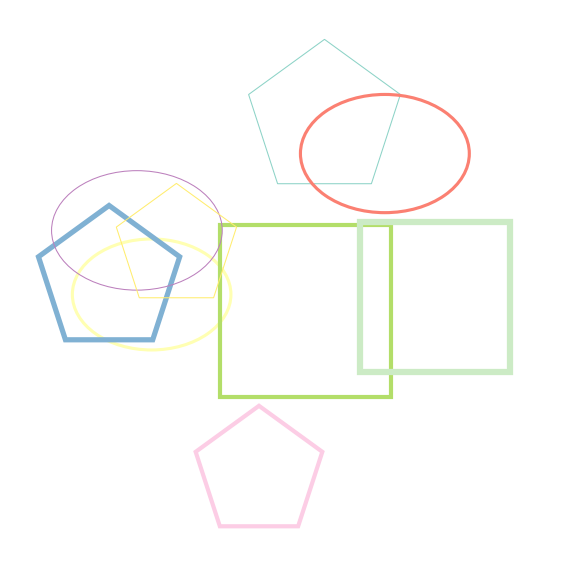[{"shape": "pentagon", "thickness": 0.5, "radius": 0.69, "center": [0.562, 0.793]}, {"shape": "oval", "thickness": 1.5, "radius": 0.69, "center": [0.263, 0.489]}, {"shape": "oval", "thickness": 1.5, "radius": 0.73, "center": [0.666, 0.733]}, {"shape": "pentagon", "thickness": 2.5, "radius": 0.64, "center": [0.189, 0.515]}, {"shape": "square", "thickness": 2, "radius": 0.74, "center": [0.529, 0.461]}, {"shape": "pentagon", "thickness": 2, "radius": 0.58, "center": [0.448, 0.181]}, {"shape": "oval", "thickness": 0.5, "radius": 0.74, "center": [0.237, 0.6]}, {"shape": "square", "thickness": 3, "radius": 0.65, "center": [0.754, 0.485]}, {"shape": "pentagon", "thickness": 0.5, "radius": 0.55, "center": [0.306, 0.572]}]